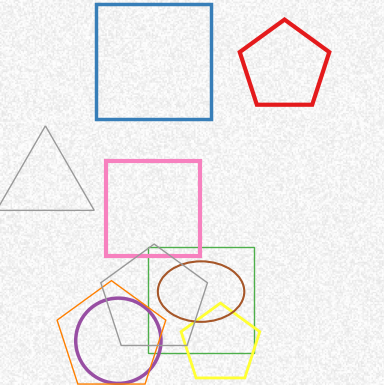[{"shape": "pentagon", "thickness": 3, "radius": 0.61, "center": [0.739, 0.827]}, {"shape": "square", "thickness": 2.5, "radius": 0.74, "center": [0.398, 0.84]}, {"shape": "square", "thickness": 1, "radius": 0.69, "center": [0.523, 0.22]}, {"shape": "circle", "thickness": 2.5, "radius": 0.55, "center": [0.307, 0.115]}, {"shape": "pentagon", "thickness": 1, "radius": 0.74, "center": [0.289, 0.123]}, {"shape": "pentagon", "thickness": 2, "radius": 0.54, "center": [0.573, 0.105]}, {"shape": "oval", "thickness": 1.5, "radius": 0.56, "center": [0.522, 0.243]}, {"shape": "square", "thickness": 3, "radius": 0.61, "center": [0.398, 0.458]}, {"shape": "triangle", "thickness": 1, "radius": 0.73, "center": [0.118, 0.527]}, {"shape": "pentagon", "thickness": 1, "radius": 0.73, "center": [0.4, 0.22]}]